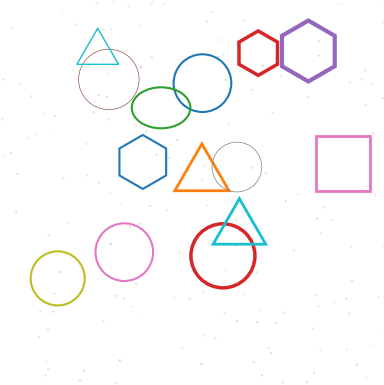[{"shape": "circle", "thickness": 1.5, "radius": 0.37, "center": [0.526, 0.784]}, {"shape": "hexagon", "thickness": 1.5, "radius": 0.35, "center": [0.371, 0.579]}, {"shape": "triangle", "thickness": 2, "radius": 0.41, "center": [0.524, 0.545]}, {"shape": "oval", "thickness": 1.5, "radius": 0.38, "center": [0.418, 0.72]}, {"shape": "circle", "thickness": 2.5, "radius": 0.42, "center": [0.579, 0.336]}, {"shape": "hexagon", "thickness": 2.5, "radius": 0.29, "center": [0.671, 0.862]}, {"shape": "hexagon", "thickness": 3, "radius": 0.4, "center": [0.801, 0.867]}, {"shape": "circle", "thickness": 0.5, "radius": 0.39, "center": [0.283, 0.794]}, {"shape": "circle", "thickness": 1.5, "radius": 0.37, "center": [0.323, 0.345]}, {"shape": "square", "thickness": 2, "radius": 0.36, "center": [0.891, 0.576]}, {"shape": "circle", "thickness": 0.5, "radius": 0.32, "center": [0.615, 0.566]}, {"shape": "circle", "thickness": 1.5, "radius": 0.35, "center": [0.15, 0.277]}, {"shape": "triangle", "thickness": 2, "radius": 0.39, "center": [0.622, 0.405]}, {"shape": "triangle", "thickness": 1, "radius": 0.31, "center": [0.254, 0.864]}]